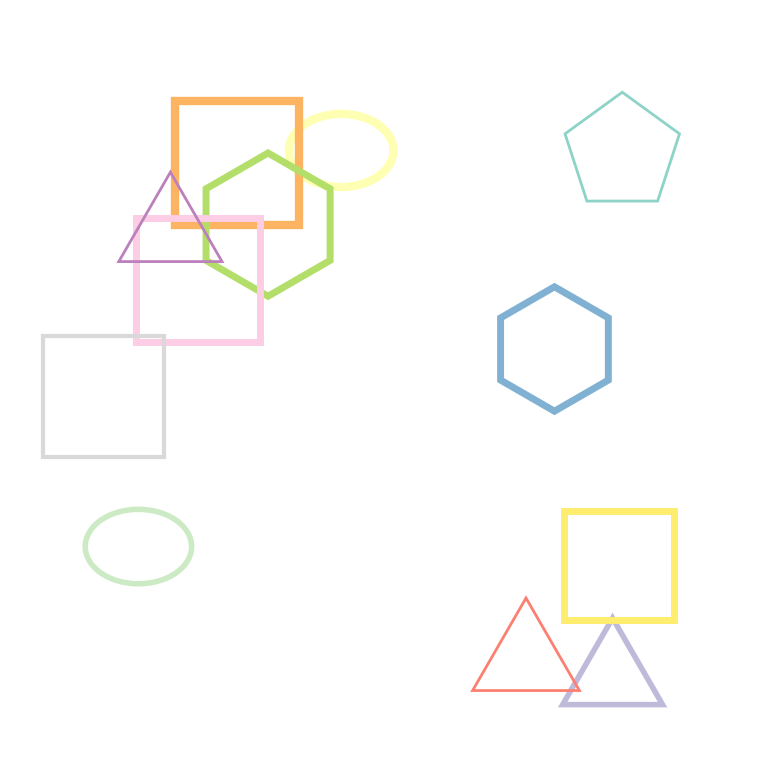[{"shape": "pentagon", "thickness": 1, "radius": 0.39, "center": [0.808, 0.802]}, {"shape": "oval", "thickness": 3, "radius": 0.34, "center": [0.443, 0.805]}, {"shape": "triangle", "thickness": 2, "radius": 0.37, "center": [0.796, 0.122]}, {"shape": "triangle", "thickness": 1, "radius": 0.4, "center": [0.683, 0.143]}, {"shape": "hexagon", "thickness": 2.5, "radius": 0.4, "center": [0.72, 0.547]}, {"shape": "square", "thickness": 3, "radius": 0.4, "center": [0.307, 0.789]}, {"shape": "hexagon", "thickness": 2.5, "radius": 0.47, "center": [0.348, 0.708]}, {"shape": "square", "thickness": 2.5, "radius": 0.4, "center": [0.257, 0.636]}, {"shape": "square", "thickness": 1.5, "radius": 0.39, "center": [0.134, 0.485]}, {"shape": "triangle", "thickness": 1, "radius": 0.39, "center": [0.221, 0.699]}, {"shape": "oval", "thickness": 2, "radius": 0.35, "center": [0.18, 0.29]}, {"shape": "square", "thickness": 2.5, "radius": 0.35, "center": [0.804, 0.266]}]